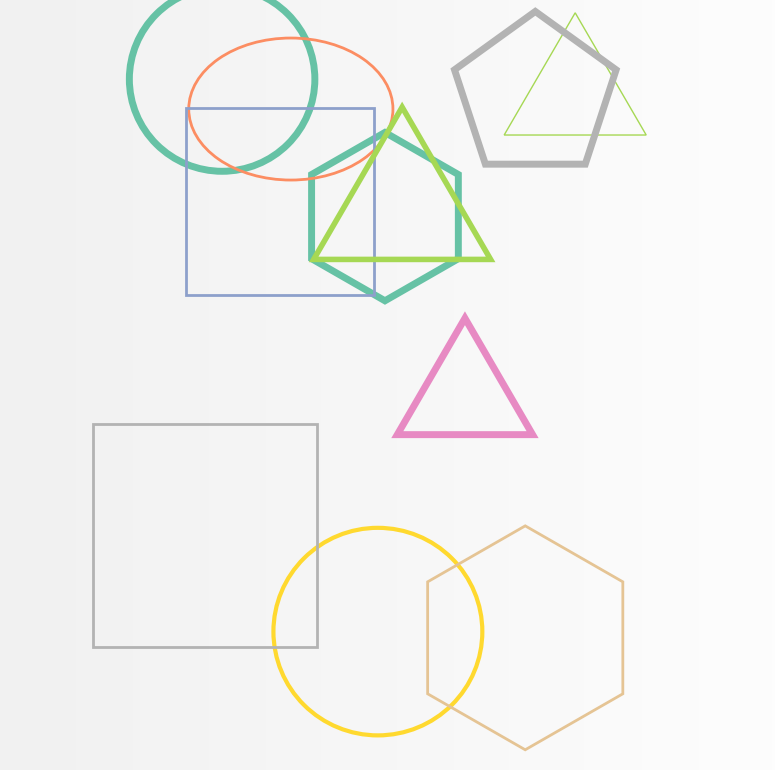[{"shape": "circle", "thickness": 2.5, "radius": 0.6, "center": [0.287, 0.897]}, {"shape": "hexagon", "thickness": 2.5, "radius": 0.55, "center": [0.497, 0.719]}, {"shape": "oval", "thickness": 1, "radius": 0.66, "center": [0.375, 0.858]}, {"shape": "square", "thickness": 1, "radius": 0.61, "center": [0.362, 0.738]}, {"shape": "triangle", "thickness": 2.5, "radius": 0.5, "center": [0.6, 0.486]}, {"shape": "triangle", "thickness": 0.5, "radius": 0.53, "center": [0.742, 0.878]}, {"shape": "triangle", "thickness": 2, "radius": 0.66, "center": [0.519, 0.729]}, {"shape": "circle", "thickness": 1.5, "radius": 0.67, "center": [0.488, 0.18]}, {"shape": "hexagon", "thickness": 1, "radius": 0.73, "center": [0.678, 0.172]}, {"shape": "square", "thickness": 1, "radius": 0.72, "center": [0.265, 0.304]}, {"shape": "pentagon", "thickness": 2.5, "radius": 0.55, "center": [0.691, 0.875]}]